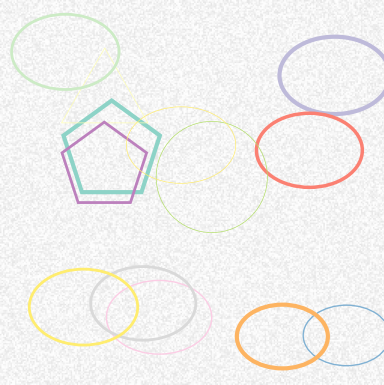[{"shape": "pentagon", "thickness": 3, "radius": 0.66, "center": [0.29, 0.607]}, {"shape": "triangle", "thickness": 0.5, "radius": 0.65, "center": [0.272, 0.746]}, {"shape": "oval", "thickness": 3, "radius": 0.72, "center": [0.869, 0.804]}, {"shape": "oval", "thickness": 2.5, "radius": 0.69, "center": [0.804, 0.61]}, {"shape": "oval", "thickness": 1, "radius": 0.56, "center": [0.9, 0.129]}, {"shape": "oval", "thickness": 3, "radius": 0.59, "center": [0.733, 0.126]}, {"shape": "circle", "thickness": 0.5, "radius": 0.72, "center": [0.55, 0.54]}, {"shape": "oval", "thickness": 1, "radius": 0.68, "center": [0.413, 0.176]}, {"shape": "oval", "thickness": 2, "radius": 0.68, "center": [0.372, 0.212]}, {"shape": "pentagon", "thickness": 2, "radius": 0.58, "center": [0.271, 0.567]}, {"shape": "oval", "thickness": 2, "radius": 0.7, "center": [0.17, 0.865]}, {"shape": "oval", "thickness": 0.5, "radius": 0.71, "center": [0.47, 0.623]}, {"shape": "oval", "thickness": 2, "radius": 0.7, "center": [0.217, 0.202]}]